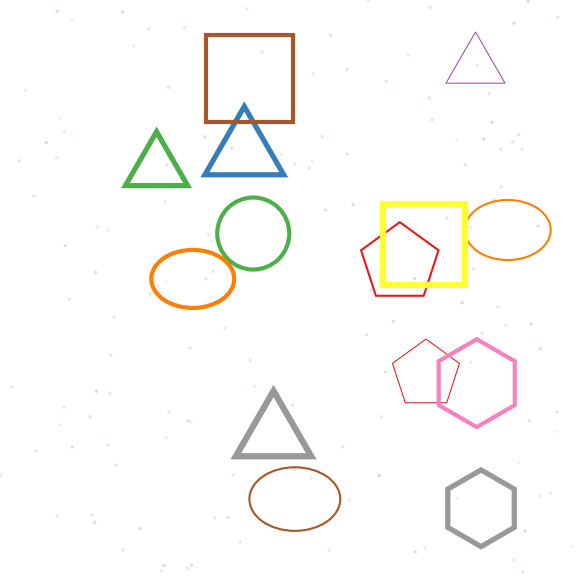[{"shape": "pentagon", "thickness": 1, "radius": 0.35, "center": [0.692, 0.544]}, {"shape": "pentagon", "thickness": 0.5, "radius": 0.3, "center": [0.738, 0.351]}, {"shape": "triangle", "thickness": 2.5, "radius": 0.39, "center": [0.423, 0.736]}, {"shape": "triangle", "thickness": 2.5, "radius": 0.31, "center": [0.271, 0.709]}, {"shape": "circle", "thickness": 2, "radius": 0.31, "center": [0.439, 0.595]}, {"shape": "triangle", "thickness": 0.5, "radius": 0.3, "center": [0.823, 0.885]}, {"shape": "oval", "thickness": 1, "radius": 0.37, "center": [0.879, 0.601]}, {"shape": "oval", "thickness": 2, "radius": 0.36, "center": [0.334, 0.516]}, {"shape": "square", "thickness": 3, "radius": 0.35, "center": [0.734, 0.576]}, {"shape": "oval", "thickness": 1, "radius": 0.39, "center": [0.511, 0.135]}, {"shape": "square", "thickness": 2, "radius": 0.38, "center": [0.432, 0.863]}, {"shape": "hexagon", "thickness": 2, "radius": 0.38, "center": [0.826, 0.336]}, {"shape": "hexagon", "thickness": 2.5, "radius": 0.33, "center": [0.833, 0.119]}, {"shape": "triangle", "thickness": 3, "radius": 0.38, "center": [0.474, 0.247]}]